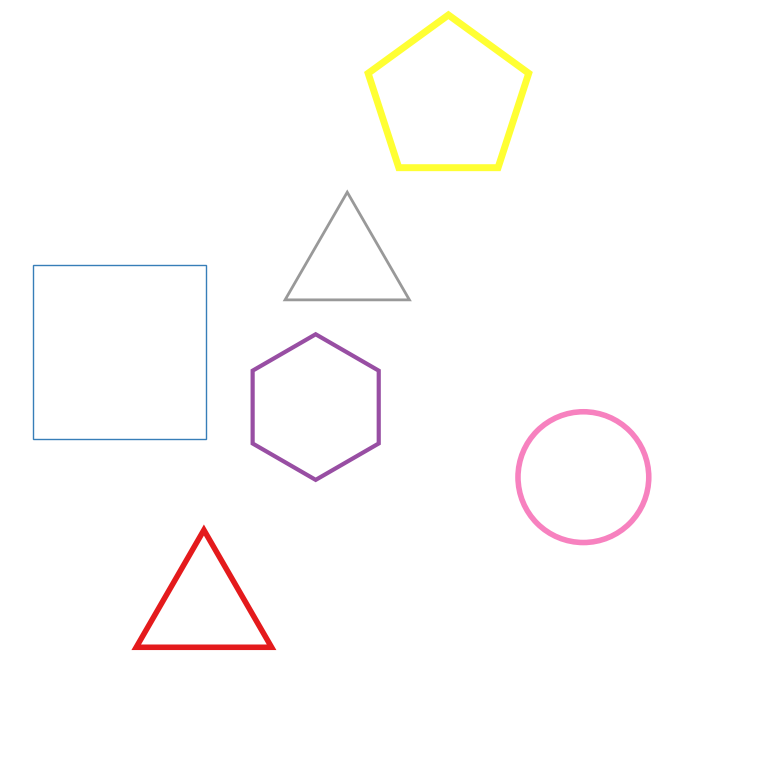[{"shape": "triangle", "thickness": 2, "radius": 0.51, "center": [0.265, 0.21]}, {"shape": "square", "thickness": 0.5, "radius": 0.56, "center": [0.156, 0.543]}, {"shape": "hexagon", "thickness": 1.5, "radius": 0.47, "center": [0.41, 0.471]}, {"shape": "pentagon", "thickness": 2.5, "radius": 0.55, "center": [0.582, 0.871]}, {"shape": "circle", "thickness": 2, "radius": 0.42, "center": [0.758, 0.38]}, {"shape": "triangle", "thickness": 1, "radius": 0.47, "center": [0.451, 0.657]}]